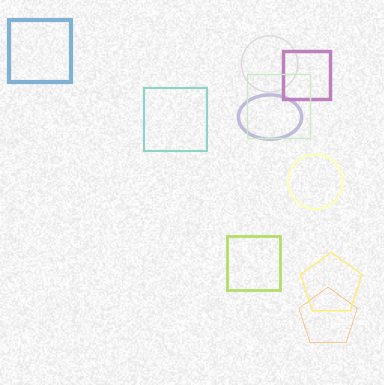[{"shape": "square", "thickness": 1.5, "radius": 0.41, "center": [0.455, 0.69]}, {"shape": "circle", "thickness": 1.5, "radius": 0.36, "center": [0.819, 0.528]}, {"shape": "oval", "thickness": 2.5, "radius": 0.41, "center": [0.701, 0.696]}, {"shape": "square", "thickness": 3, "radius": 0.4, "center": [0.105, 0.868]}, {"shape": "pentagon", "thickness": 0.5, "radius": 0.4, "center": [0.852, 0.175]}, {"shape": "square", "thickness": 2, "radius": 0.35, "center": [0.659, 0.316]}, {"shape": "circle", "thickness": 1, "radius": 0.37, "center": [0.7, 0.834]}, {"shape": "square", "thickness": 2.5, "radius": 0.31, "center": [0.796, 0.805]}, {"shape": "square", "thickness": 1, "radius": 0.41, "center": [0.724, 0.724]}, {"shape": "pentagon", "thickness": 1, "radius": 0.42, "center": [0.86, 0.261]}]